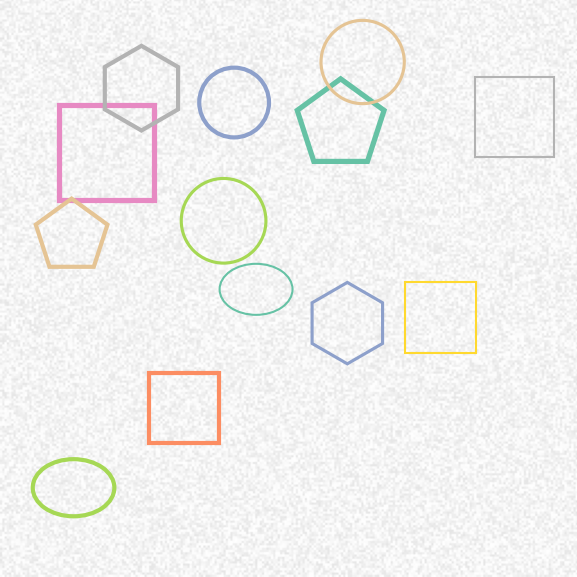[{"shape": "pentagon", "thickness": 2.5, "radius": 0.4, "center": [0.59, 0.784]}, {"shape": "oval", "thickness": 1, "radius": 0.32, "center": [0.443, 0.498]}, {"shape": "square", "thickness": 2, "radius": 0.3, "center": [0.318, 0.292]}, {"shape": "hexagon", "thickness": 1.5, "radius": 0.35, "center": [0.601, 0.44]}, {"shape": "circle", "thickness": 2, "radius": 0.3, "center": [0.405, 0.822]}, {"shape": "square", "thickness": 2.5, "radius": 0.41, "center": [0.184, 0.735]}, {"shape": "circle", "thickness": 1.5, "radius": 0.37, "center": [0.387, 0.617]}, {"shape": "oval", "thickness": 2, "radius": 0.35, "center": [0.127, 0.155]}, {"shape": "square", "thickness": 1, "radius": 0.31, "center": [0.762, 0.45]}, {"shape": "circle", "thickness": 1.5, "radius": 0.36, "center": [0.628, 0.892]}, {"shape": "pentagon", "thickness": 2, "radius": 0.33, "center": [0.124, 0.59]}, {"shape": "square", "thickness": 1, "radius": 0.34, "center": [0.891, 0.796]}, {"shape": "hexagon", "thickness": 2, "radius": 0.37, "center": [0.245, 0.846]}]